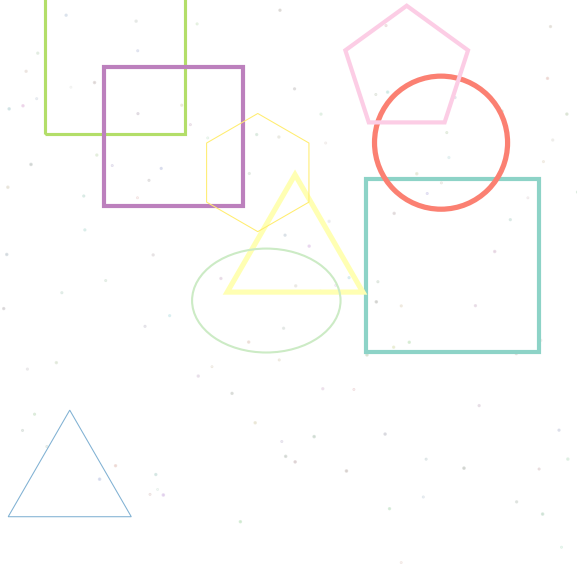[{"shape": "square", "thickness": 2, "radius": 0.75, "center": [0.784, 0.539]}, {"shape": "triangle", "thickness": 2.5, "radius": 0.68, "center": [0.511, 0.561]}, {"shape": "circle", "thickness": 2.5, "radius": 0.58, "center": [0.764, 0.752]}, {"shape": "triangle", "thickness": 0.5, "radius": 0.62, "center": [0.121, 0.166]}, {"shape": "square", "thickness": 1.5, "radius": 0.61, "center": [0.199, 0.889]}, {"shape": "pentagon", "thickness": 2, "radius": 0.56, "center": [0.704, 0.878]}, {"shape": "square", "thickness": 2, "radius": 0.6, "center": [0.301, 0.762]}, {"shape": "oval", "thickness": 1, "radius": 0.64, "center": [0.461, 0.479]}, {"shape": "hexagon", "thickness": 0.5, "radius": 0.51, "center": [0.446, 0.7]}]